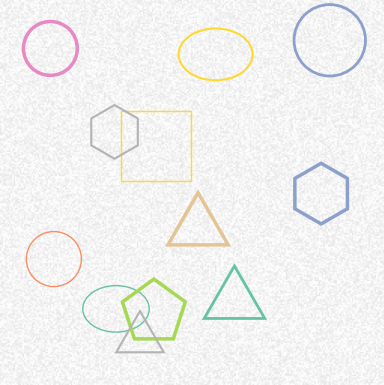[{"shape": "triangle", "thickness": 2, "radius": 0.45, "center": [0.609, 0.218]}, {"shape": "oval", "thickness": 1, "radius": 0.43, "center": [0.301, 0.198]}, {"shape": "circle", "thickness": 1, "radius": 0.36, "center": [0.14, 0.327]}, {"shape": "hexagon", "thickness": 2.5, "radius": 0.39, "center": [0.834, 0.497]}, {"shape": "circle", "thickness": 2, "radius": 0.46, "center": [0.857, 0.895]}, {"shape": "circle", "thickness": 2.5, "radius": 0.35, "center": [0.131, 0.874]}, {"shape": "pentagon", "thickness": 2.5, "radius": 0.43, "center": [0.4, 0.189]}, {"shape": "square", "thickness": 1, "radius": 0.45, "center": [0.405, 0.62]}, {"shape": "oval", "thickness": 1.5, "radius": 0.48, "center": [0.56, 0.859]}, {"shape": "triangle", "thickness": 2.5, "radius": 0.45, "center": [0.514, 0.409]}, {"shape": "triangle", "thickness": 1.5, "radius": 0.36, "center": [0.364, 0.121]}, {"shape": "hexagon", "thickness": 1.5, "radius": 0.35, "center": [0.297, 0.657]}]